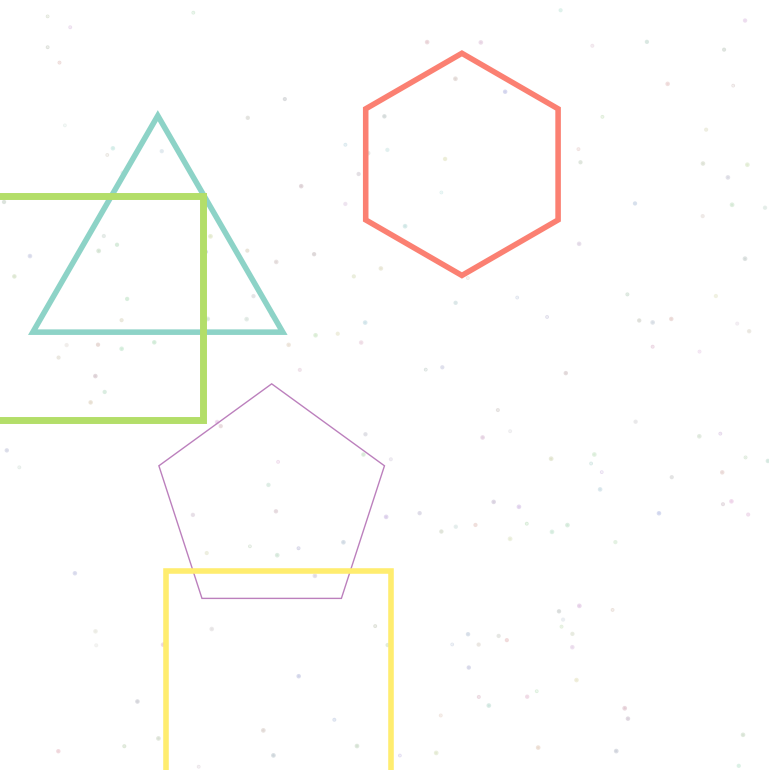[{"shape": "triangle", "thickness": 2, "radius": 0.94, "center": [0.205, 0.662]}, {"shape": "hexagon", "thickness": 2, "radius": 0.72, "center": [0.6, 0.787]}, {"shape": "square", "thickness": 2.5, "radius": 0.73, "center": [0.118, 0.6]}, {"shape": "pentagon", "thickness": 0.5, "radius": 0.77, "center": [0.353, 0.347]}, {"shape": "square", "thickness": 2, "radius": 0.73, "center": [0.362, 0.113]}]